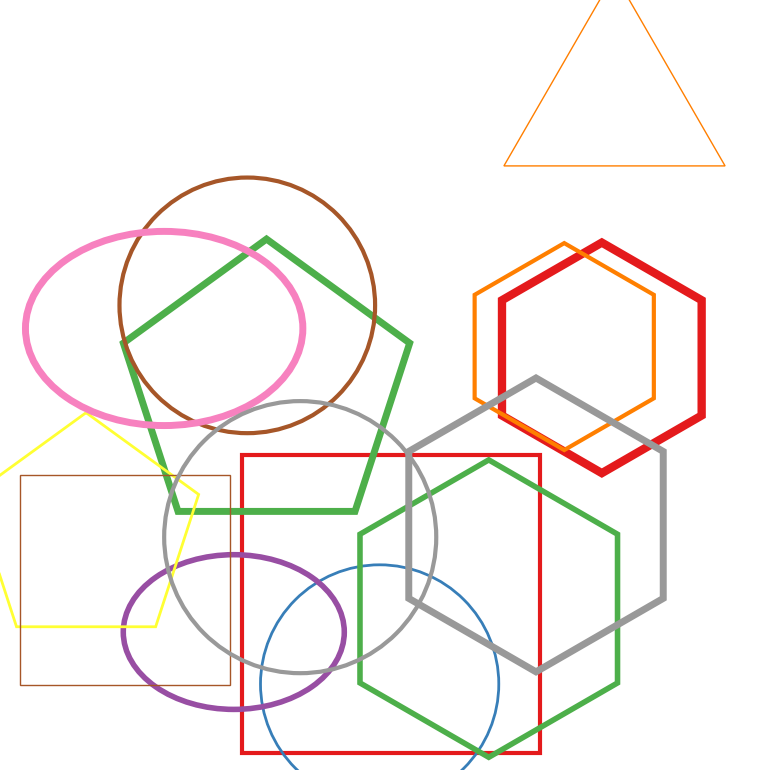[{"shape": "hexagon", "thickness": 3, "radius": 0.75, "center": [0.782, 0.535]}, {"shape": "square", "thickness": 1.5, "radius": 0.97, "center": [0.508, 0.216]}, {"shape": "circle", "thickness": 1, "radius": 0.77, "center": [0.493, 0.112]}, {"shape": "pentagon", "thickness": 2.5, "radius": 0.98, "center": [0.346, 0.494]}, {"shape": "hexagon", "thickness": 2, "radius": 0.97, "center": [0.635, 0.21]}, {"shape": "oval", "thickness": 2, "radius": 0.72, "center": [0.304, 0.179]}, {"shape": "hexagon", "thickness": 1.5, "radius": 0.67, "center": [0.733, 0.55]}, {"shape": "triangle", "thickness": 0.5, "radius": 0.83, "center": [0.798, 0.867]}, {"shape": "pentagon", "thickness": 1, "radius": 0.77, "center": [0.112, 0.31]}, {"shape": "circle", "thickness": 1.5, "radius": 0.83, "center": [0.321, 0.603]}, {"shape": "square", "thickness": 0.5, "radius": 0.68, "center": [0.163, 0.247]}, {"shape": "oval", "thickness": 2.5, "radius": 0.9, "center": [0.213, 0.573]}, {"shape": "circle", "thickness": 1.5, "radius": 0.88, "center": [0.39, 0.302]}, {"shape": "hexagon", "thickness": 2.5, "radius": 0.95, "center": [0.696, 0.318]}]